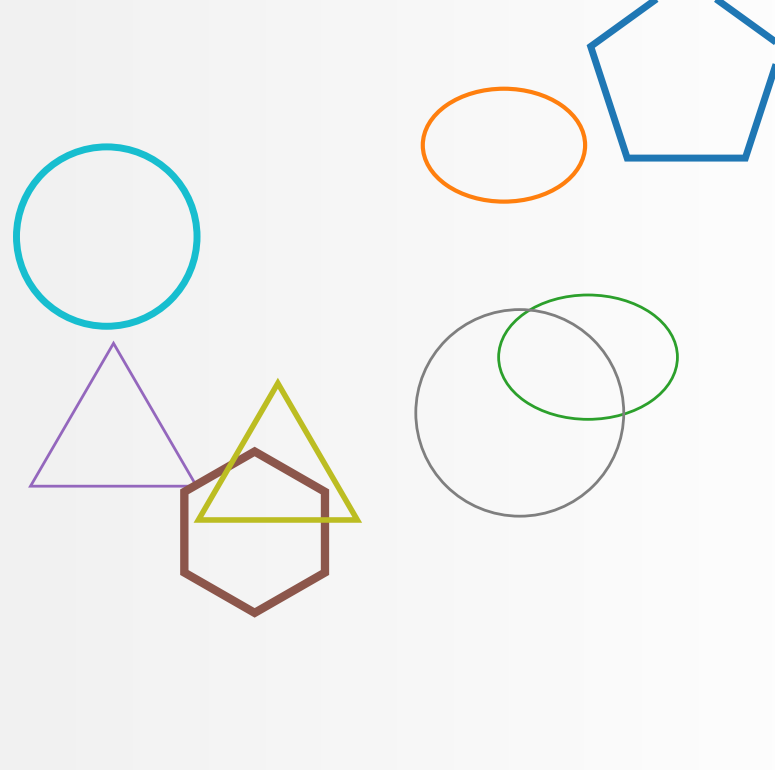[{"shape": "pentagon", "thickness": 2.5, "radius": 0.65, "center": [0.886, 0.9]}, {"shape": "oval", "thickness": 1.5, "radius": 0.52, "center": [0.65, 0.811]}, {"shape": "oval", "thickness": 1, "radius": 0.58, "center": [0.759, 0.536]}, {"shape": "triangle", "thickness": 1, "radius": 0.62, "center": [0.146, 0.43]}, {"shape": "hexagon", "thickness": 3, "radius": 0.52, "center": [0.329, 0.309]}, {"shape": "circle", "thickness": 1, "radius": 0.67, "center": [0.671, 0.464]}, {"shape": "triangle", "thickness": 2, "radius": 0.59, "center": [0.359, 0.384]}, {"shape": "circle", "thickness": 2.5, "radius": 0.58, "center": [0.138, 0.693]}]